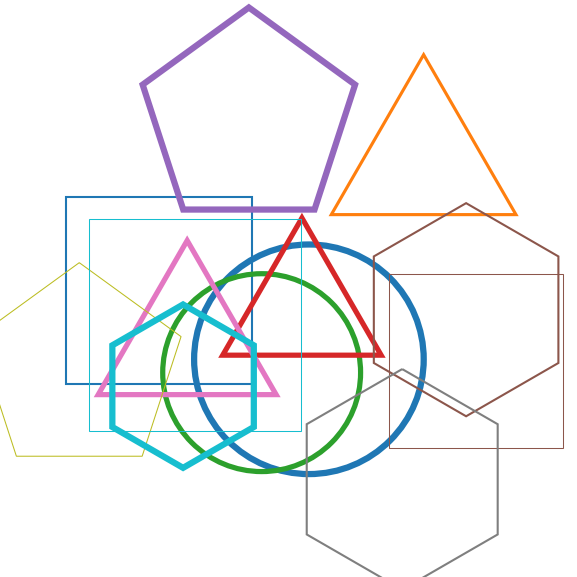[{"shape": "square", "thickness": 1, "radius": 0.81, "center": [0.275, 0.496]}, {"shape": "circle", "thickness": 3, "radius": 0.99, "center": [0.535, 0.377]}, {"shape": "triangle", "thickness": 1.5, "radius": 0.92, "center": [0.734, 0.72]}, {"shape": "circle", "thickness": 2.5, "radius": 0.86, "center": [0.453, 0.354]}, {"shape": "triangle", "thickness": 2.5, "radius": 0.79, "center": [0.523, 0.463]}, {"shape": "pentagon", "thickness": 3, "radius": 0.97, "center": [0.431, 0.793]}, {"shape": "square", "thickness": 0.5, "radius": 0.75, "center": [0.825, 0.373]}, {"shape": "hexagon", "thickness": 1, "radius": 0.92, "center": [0.807, 0.463]}, {"shape": "triangle", "thickness": 2.5, "radius": 0.89, "center": [0.324, 0.405]}, {"shape": "hexagon", "thickness": 1, "radius": 0.95, "center": [0.696, 0.169]}, {"shape": "pentagon", "thickness": 0.5, "radius": 0.93, "center": [0.137, 0.359]}, {"shape": "square", "thickness": 0.5, "radius": 0.92, "center": [0.338, 0.436]}, {"shape": "hexagon", "thickness": 3, "radius": 0.71, "center": [0.317, 0.33]}]